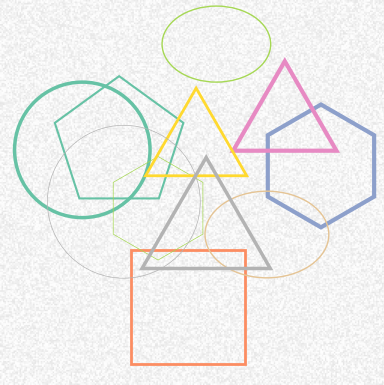[{"shape": "circle", "thickness": 2.5, "radius": 0.88, "center": [0.214, 0.611]}, {"shape": "pentagon", "thickness": 1.5, "radius": 0.88, "center": [0.309, 0.627]}, {"shape": "square", "thickness": 2, "radius": 0.74, "center": [0.487, 0.203]}, {"shape": "hexagon", "thickness": 3, "radius": 0.8, "center": [0.834, 0.569]}, {"shape": "triangle", "thickness": 3, "radius": 0.77, "center": [0.74, 0.686]}, {"shape": "hexagon", "thickness": 0.5, "radius": 0.67, "center": [0.411, 0.459]}, {"shape": "oval", "thickness": 1, "radius": 0.71, "center": [0.562, 0.885]}, {"shape": "triangle", "thickness": 2, "radius": 0.76, "center": [0.509, 0.619]}, {"shape": "oval", "thickness": 1, "radius": 0.8, "center": [0.693, 0.391]}, {"shape": "triangle", "thickness": 2.5, "radius": 0.96, "center": [0.536, 0.399]}, {"shape": "circle", "thickness": 0.5, "radius": 0.99, "center": [0.322, 0.476]}]